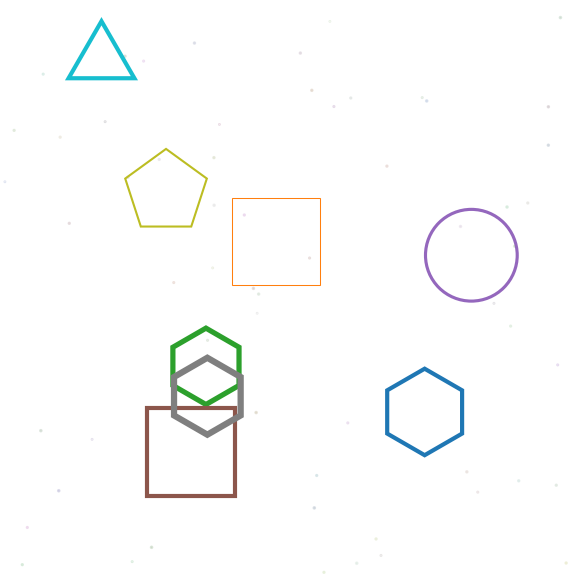[{"shape": "hexagon", "thickness": 2, "radius": 0.37, "center": [0.735, 0.286]}, {"shape": "square", "thickness": 0.5, "radius": 0.38, "center": [0.477, 0.581]}, {"shape": "hexagon", "thickness": 2.5, "radius": 0.33, "center": [0.357, 0.365]}, {"shape": "circle", "thickness": 1.5, "radius": 0.4, "center": [0.816, 0.557]}, {"shape": "square", "thickness": 2, "radius": 0.38, "center": [0.33, 0.217]}, {"shape": "hexagon", "thickness": 3, "radius": 0.33, "center": [0.359, 0.313]}, {"shape": "pentagon", "thickness": 1, "radius": 0.37, "center": [0.288, 0.667]}, {"shape": "triangle", "thickness": 2, "radius": 0.33, "center": [0.176, 0.897]}]